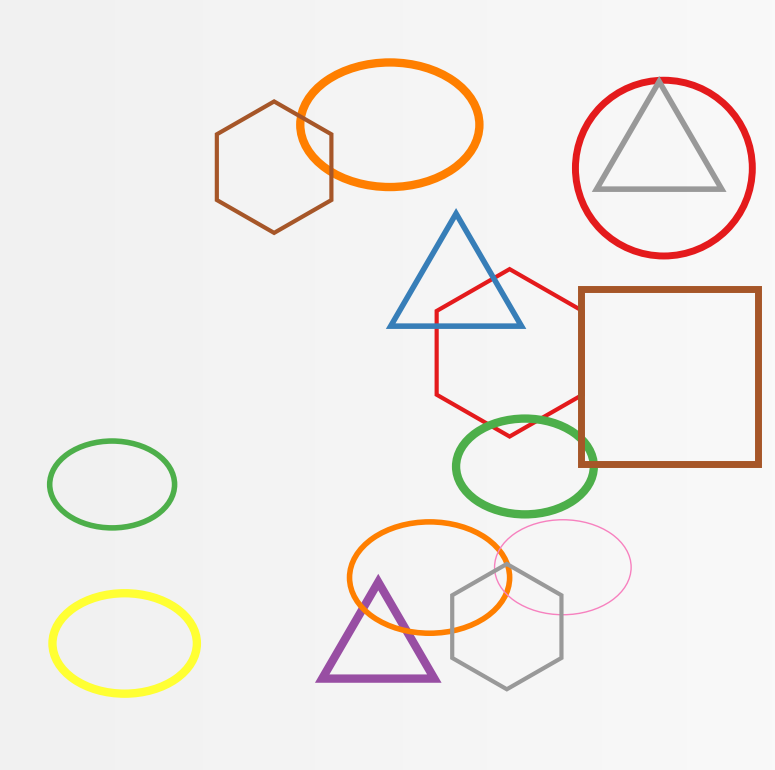[{"shape": "hexagon", "thickness": 1.5, "radius": 0.54, "center": [0.658, 0.542]}, {"shape": "circle", "thickness": 2.5, "radius": 0.57, "center": [0.857, 0.782]}, {"shape": "triangle", "thickness": 2, "radius": 0.49, "center": [0.588, 0.625]}, {"shape": "oval", "thickness": 3, "radius": 0.44, "center": [0.677, 0.394]}, {"shape": "oval", "thickness": 2, "radius": 0.4, "center": [0.145, 0.371]}, {"shape": "triangle", "thickness": 3, "radius": 0.42, "center": [0.488, 0.16]}, {"shape": "oval", "thickness": 3, "radius": 0.58, "center": [0.503, 0.838]}, {"shape": "oval", "thickness": 2, "radius": 0.52, "center": [0.554, 0.25]}, {"shape": "oval", "thickness": 3, "radius": 0.47, "center": [0.161, 0.164]}, {"shape": "hexagon", "thickness": 1.5, "radius": 0.43, "center": [0.354, 0.783]}, {"shape": "square", "thickness": 2.5, "radius": 0.57, "center": [0.864, 0.511]}, {"shape": "oval", "thickness": 0.5, "radius": 0.44, "center": [0.726, 0.263]}, {"shape": "hexagon", "thickness": 1.5, "radius": 0.41, "center": [0.654, 0.186]}, {"shape": "triangle", "thickness": 2, "radius": 0.47, "center": [0.851, 0.801]}]